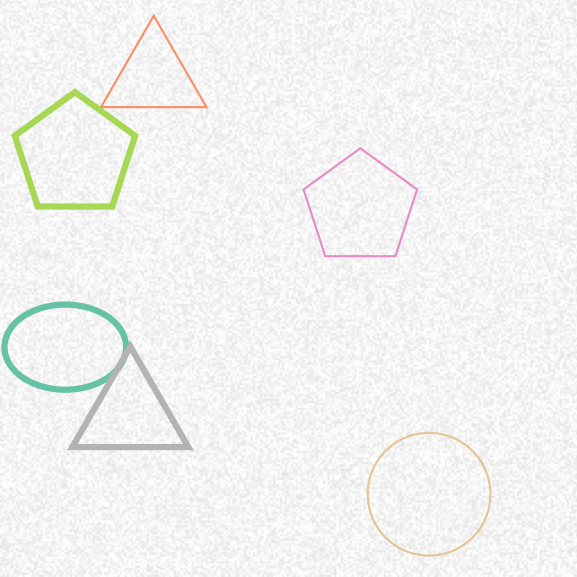[{"shape": "oval", "thickness": 3, "radius": 0.53, "center": [0.113, 0.398]}, {"shape": "triangle", "thickness": 1, "radius": 0.53, "center": [0.266, 0.866]}, {"shape": "pentagon", "thickness": 1, "radius": 0.52, "center": [0.624, 0.639]}, {"shape": "pentagon", "thickness": 3, "radius": 0.55, "center": [0.13, 0.73]}, {"shape": "circle", "thickness": 1, "radius": 0.53, "center": [0.743, 0.143]}, {"shape": "triangle", "thickness": 3, "radius": 0.58, "center": [0.226, 0.283]}]